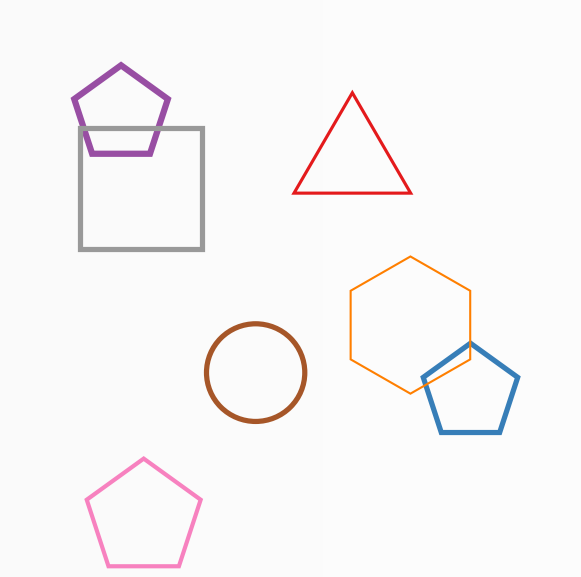[{"shape": "triangle", "thickness": 1.5, "radius": 0.58, "center": [0.606, 0.723]}, {"shape": "pentagon", "thickness": 2.5, "radius": 0.43, "center": [0.809, 0.319]}, {"shape": "pentagon", "thickness": 3, "radius": 0.42, "center": [0.208, 0.801]}, {"shape": "hexagon", "thickness": 1, "radius": 0.59, "center": [0.706, 0.436]}, {"shape": "circle", "thickness": 2.5, "radius": 0.42, "center": [0.44, 0.354]}, {"shape": "pentagon", "thickness": 2, "radius": 0.52, "center": [0.247, 0.102]}, {"shape": "square", "thickness": 2.5, "radius": 0.52, "center": [0.243, 0.673]}]